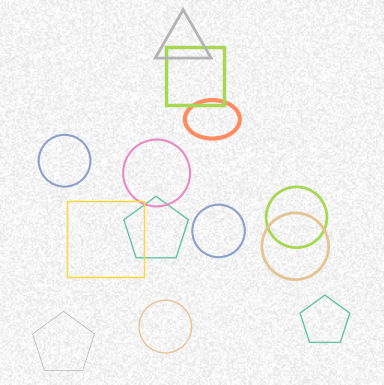[{"shape": "pentagon", "thickness": 1, "radius": 0.34, "center": [0.844, 0.166]}, {"shape": "pentagon", "thickness": 1, "radius": 0.44, "center": [0.405, 0.402]}, {"shape": "oval", "thickness": 3, "radius": 0.36, "center": [0.552, 0.69]}, {"shape": "circle", "thickness": 1.5, "radius": 0.34, "center": [0.168, 0.583]}, {"shape": "circle", "thickness": 1.5, "radius": 0.34, "center": [0.568, 0.4]}, {"shape": "circle", "thickness": 1.5, "radius": 0.43, "center": [0.407, 0.551]}, {"shape": "circle", "thickness": 2, "radius": 0.39, "center": [0.77, 0.436]}, {"shape": "square", "thickness": 2.5, "radius": 0.38, "center": [0.506, 0.803]}, {"shape": "square", "thickness": 1, "radius": 0.5, "center": [0.275, 0.379]}, {"shape": "circle", "thickness": 1, "radius": 0.34, "center": [0.429, 0.152]}, {"shape": "circle", "thickness": 2, "radius": 0.43, "center": [0.767, 0.36]}, {"shape": "pentagon", "thickness": 0.5, "radius": 0.42, "center": [0.165, 0.107]}, {"shape": "triangle", "thickness": 2, "radius": 0.42, "center": [0.476, 0.891]}]